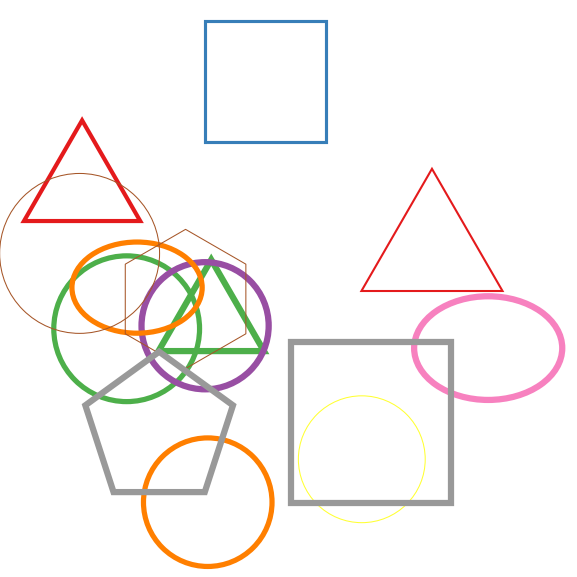[{"shape": "triangle", "thickness": 2, "radius": 0.58, "center": [0.142, 0.675]}, {"shape": "triangle", "thickness": 1, "radius": 0.71, "center": [0.748, 0.566]}, {"shape": "square", "thickness": 1.5, "radius": 0.52, "center": [0.459, 0.858]}, {"shape": "triangle", "thickness": 3, "radius": 0.53, "center": [0.366, 0.444]}, {"shape": "circle", "thickness": 2.5, "radius": 0.63, "center": [0.219, 0.43]}, {"shape": "circle", "thickness": 3, "radius": 0.55, "center": [0.355, 0.435]}, {"shape": "oval", "thickness": 2.5, "radius": 0.56, "center": [0.237, 0.501]}, {"shape": "circle", "thickness": 2.5, "radius": 0.56, "center": [0.36, 0.13]}, {"shape": "circle", "thickness": 0.5, "radius": 0.55, "center": [0.626, 0.204]}, {"shape": "circle", "thickness": 0.5, "radius": 0.69, "center": [0.138, 0.56]}, {"shape": "hexagon", "thickness": 0.5, "radius": 0.6, "center": [0.321, 0.481]}, {"shape": "oval", "thickness": 3, "radius": 0.64, "center": [0.845, 0.396]}, {"shape": "square", "thickness": 3, "radius": 0.69, "center": [0.642, 0.268]}, {"shape": "pentagon", "thickness": 3, "radius": 0.67, "center": [0.276, 0.256]}]